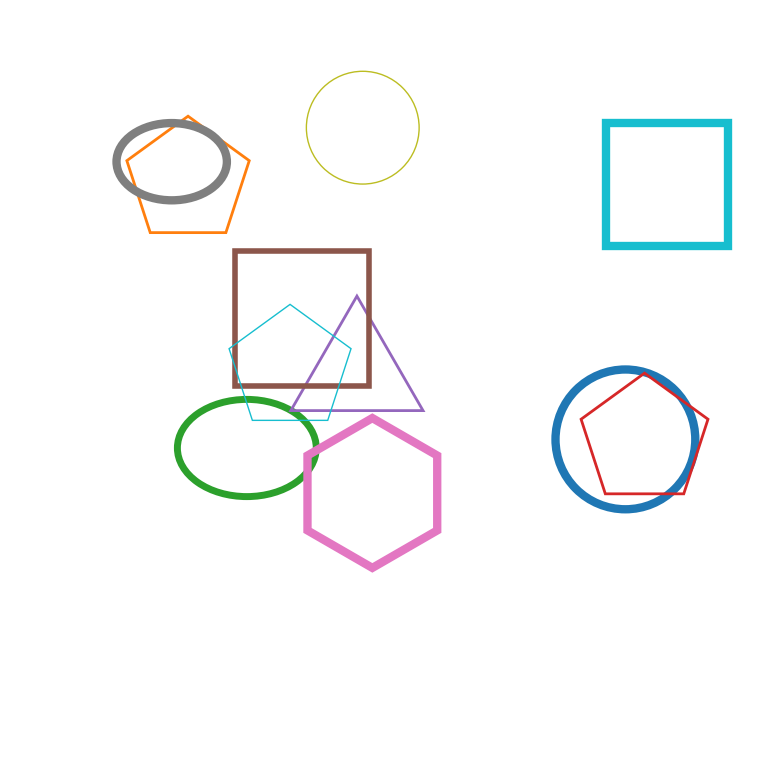[{"shape": "circle", "thickness": 3, "radius": 0.45, "center": [0.812, 0.429]}, {"shape": "pentagon", "thickness": 1, "radius": 0.42, "center": [0.244, 0.766]}, {"shape": "oval", "thickness": 2.5, "radius": 0.45, "center": [0.321, 0.418]}, {"shape": "pentagon", "thickness": 1, "radius": 0.43, "center": [0.837, 0.429]}, {"shape": "triangle", "thickness": 1, "radius": 0.5, "center": [0.464, 0.516]}, {"shape": "square", "thickness": 2, "radius": 0.44, "center": [0.392, 0.587]}, {"shape": "hexagon", "thickness": 3, "radius": 0.49, "center": [0.484, 0.36]}, {"shape": "oval", "thickness": 3, "radius": 0.36, "center": [0.223, 0.79]}, {"shape": "circle", "thickness": 0.5, "radius": 0.37, "center": [0.471, 0.834]}, {"shape": "square", "thickness": 3, "radius": 0.4, "center": [0.866, 0.761]}, {"shape": "pentagon", "thickness": 0.5, "radius": 0.42, "center": [0.377, 0.521]}]